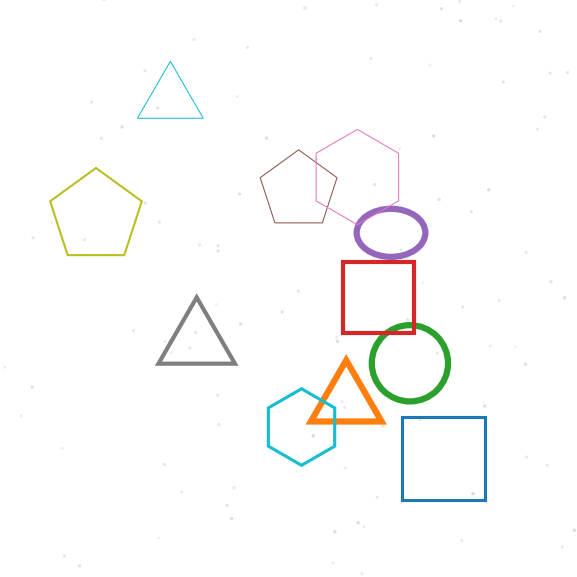[{"shape": "square", "thickness": 1.5, "radius": 0.36, "center": [0.768, 0.206]}, {"shape": "triangle", "thickness": 3, "radius": 0.35, "center": [0.6, 0.305]}, {"shape": "circle", "thickness": 3, "radius": 0.33, "center": [0.71, 0.37]}, {"shape": "square", "thickness": 2, "radius": 0.3, "center": [0.656, 0.484]}, {"shape": "oval", "thickness": 3, "radius": 0.3, "center": [0.677, 0.596]}, {"shape": "pentagon", "thickness": 0.5, "radius": 0.35, "center": [0.517, 0.67]}, {"shape": "hexagon", "thickness": 0.5, "radius": 0.41, "center": [0.619, 0.693]}, {"shape": "triangle", "thickness": 2, "radius": 0.38, "center": [0.341, 0.408]}, {"shape": "pentagon", "thickness": 1, "radius": 0.42, "center": [0.166, 0.625]}, {"shape": "triangle", "thickness": 0.5, "radius": 0.33, "center": [0.295, 0.827]}, {"shape": "hexagon", "thickness": 1.5, "radius": 0.33, "center": [0.522, 0.26]}]